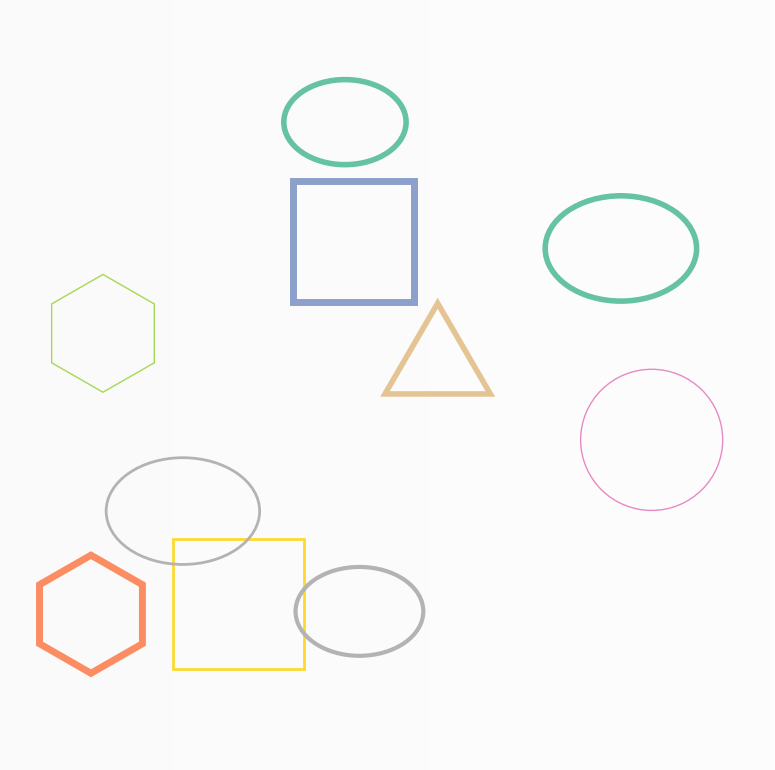[{"shape": "oval", "thickness": 2, "radius": 0.39, "center": [0.445, 0.841]}, {"shape": "oval", "thickness": 2, "radius": 0.49, "center": [0.801, 0.677]}, {"shape": "hexagon", "thickness": 2.5, "radius": 0.38, "center": [0.117, 0.202]}, {"shape": "square", "thickness": 2.5, "radius": 0.39, "center": [0.456, 0.687]}, {"shape": "circle", "thickness": 0.5, "radius": 0.46, "center": [0.841, 0.429]}, {"shape": "hexagon", "thickness": 0.5, "radius": 0.38, "center": [0.133, 0.567]}, {"shape": "square", "thickness": 1, "radius": 0.42, "center": [0.308, 0.216]}, {"shape": "triangle", "thickness": 2, "radius": 0.39, "center": [0.565, 0.528]}, {"shape": "oval", "thickness": 1, "radius": 0.5, "center": [0.236, 0.336]}, {"shape": "oval", "thickness": 1.5, "radius": 0.41, "center": [0.464, 0.206]}]